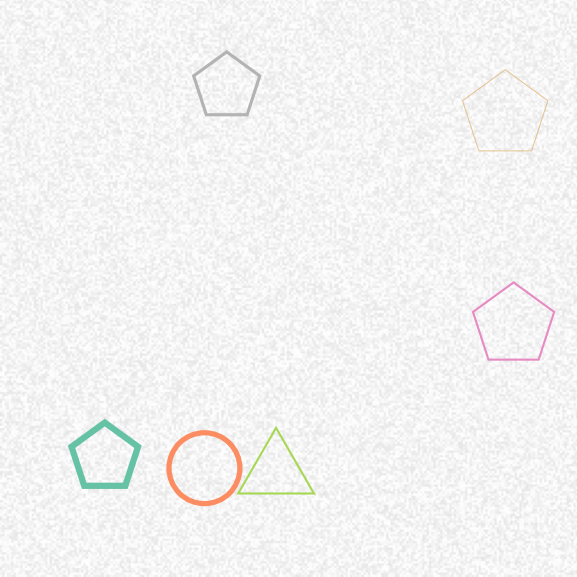[{"shape": "pentagon", "thickness": 3, "radius": 0.3, "center": [0.181, 0.207]}, {"shape": "circle", "thickness": 2.5, "radius": 0.31, "center": [0.354, 0.188]}, {"shape": "pentagon", "thickness": 1, "radius": 0.37, "center": [0.889, 0.436]}, {"shape": "triangle", "thickness": 1, "radius": 0.38, "center": [0.478, 0.182]}, {"shape": "pentagon", "thickness": 0.5, "radius": 0.39, "center": [0.875, 0.801]}, {"shape": "pentagon", "thickness": 1.5, "radius": 0.3, "center": [0.393, 0.849]}]